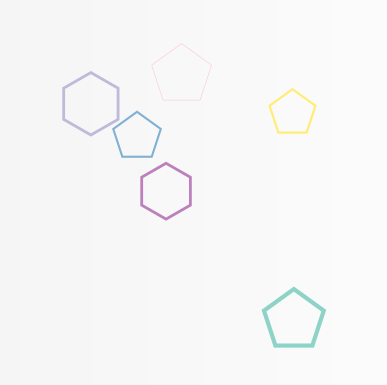[{"shape": "pentagon", "thickness": 3, "radius": 0.41, "center": [0.758, 0.168]}, {"shape": "hexagon", "thickness": 2, "radius": 0.41, "center": [0.235, 0.73]}, {"shape": "pentagon", "thickness": 1.5, "radius": 0.32, "center": [0.354, 0.645]}, {"shape": "pentagon", "thickness": 0.5, "radius": 0.41, "center": [0.469, 0.806]}, {"shape": "hexagon", "thickness": 2, "radius": 0.36, "center": [0.428, 0.503]}, {"shape": "pentagon", "thickness": 1.5, "radius": 0.31, "center": [0.755, 0.706]}]